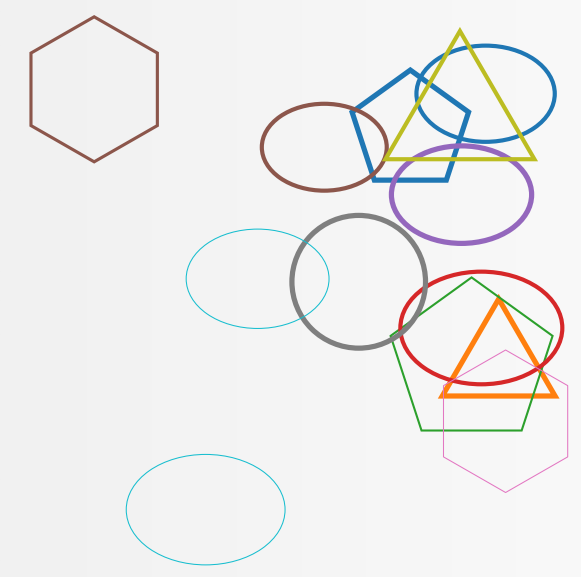[{"shape": "oval", "thickness": 2, "radius": 0.59, "center": [0.835, 0.837]}, {"shape": "pentagon", "thickness": 2.5, "radius": 0.53, "center": [0.706, 0.772]}, {"shape": "triangle", "thickness": 2.5, "radius": 0.56, "center": [0.858, 0.369]}, {"shape": "pentagon", "thickness": 1, "radius": 0.73, "center": [0.811, 0.372]}, {"shape": "oval", "thickness": 2, "radius": 0.7, "center": [0.828, 0.431]}, {"shape": "oval", "thickness": 2.5, "radius": 0.6, "center": [0.794, 0.662]}, {"shape": "hexagon", "thickness": 1.5, "radius": 0.63, "center": [0.162, 0.844]}, {"shape": "oval", "thickness": 2, "radius": 0.54, "center": [0.558, 0.744]}, {"shape": "hexagon", "thickness": 0.5, "radius": 0.62, "center": [0.87, 0.27]}, {"shape": "circle", "thickness": 2.5, "radius": 0.57, "center": [0.617, 0.511]}, {"shape": "triangle", "thickness": 2, "radius": 0.74, "center": [0.791, 0.797]}, {"shape": "oval", "thickness": 0.5, "radius": 0.68, "center": [0.354, 0.117]}, {"shape": "oval", "thickness": 0.5, "radius": 0.61, "center": [0.443, 0.516]}]